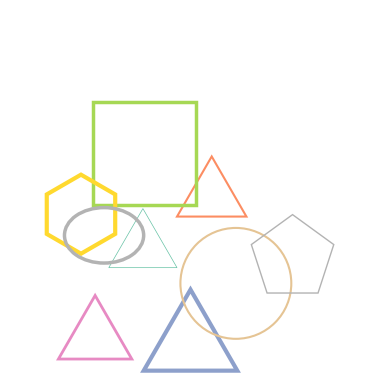[{"shape": "triangle", "thickness": 0.5, "radius": 0.51, "center": [0.371, 0.356]}, {"shape": "triangle", "thickness": 1.5, "radius": 0.52, "center": [0.55, 0.49]}, {"shape": "triangle", "thickness": 3, "radius": 0.7, "center": [0.495, 0.107]}, {"shape": "triangle", "thickness": 2, "radius": 0.55, "center": [0.247, 0.122]}, {"shape": "square", "thickness": 2.5, "radius": 0.67, "center": [0.376, 0.601]}, {"shape": "hexagon", "thickness": 3, "radius": 0.51, "center": [0.21, 0.444]}, {"shape": "circle", "thickness": 1.5, "radius": 0.72, "center": [0.613, 0.264]}, {"shape": "oval", "thickness": 2.5, "radius": 0.51, "center": [0.27, 0.389]}, {"shape": "pentagon", "thickness": 1, "radius": 0.56, "center": [0.76, 0.33]}]